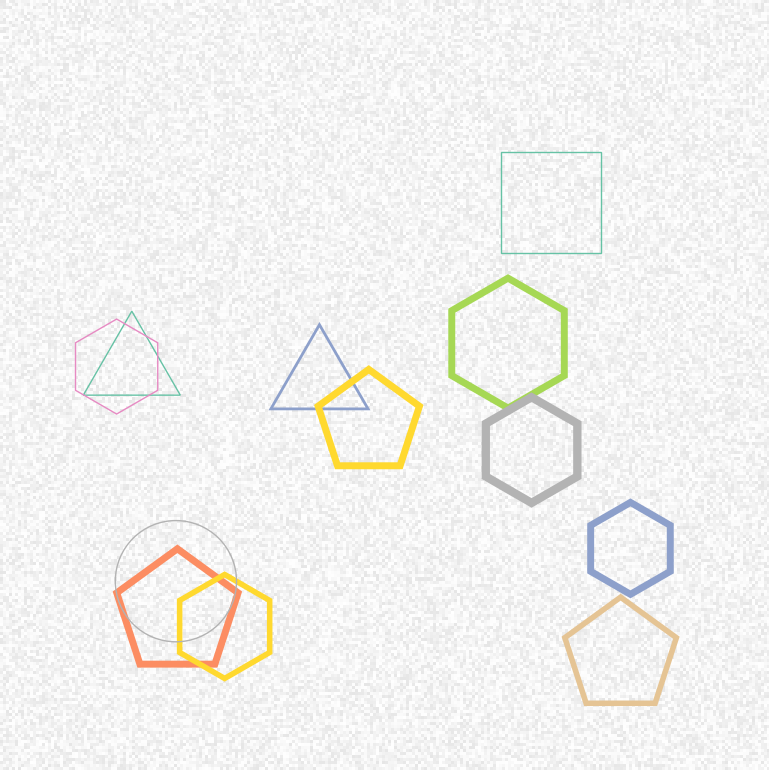[{"shape": "square", "thickness": 0.5, "radius": 0.33, "center": [0.715, 0.737]}, {"shape": "triangle", "thickness": 0.5, "radius": 0.36, "center": [0.171, 0.523]}, {"shape": "pentagon", "thickness": 2.5, "radius": 0.41, "center": [0.23, 0.204]}, {"shape": "hexagon", "thickness": 2.5, "radius": 0.3, "center": [0.819, 0.288]}, {"shape": "triangle", "thickness": 1, "radius": 0.36, "center": [0.415, 0.505]}, {"shape": "hexagon", "thickness": 0.5, "radius": 0.31, "center": [0.151, 0.524]}, {"shape": "hexagon", "thickness": 2.5, "radius": 0.42, "center": [0.66, 0.554]}, {"shape": "pentagon", "thickness": 2.5, "radius": 0.35, "center": [0.479, 0.451]}, {"shape": "hexagon", "thickness": 2, "radius": 0.34, "center": [0.292, 0.186]}, {"shape": "pentagon", "thickness": 2, "radius": 0.38, "center": [0.806, 0.148]}, {"shape": "circle", "thickness": 0.5, "radius": 0.39, "center": [0.228, 0.245]}, {"shape": "hexagon", "thickness": 3, "radius": 0.34, "center": [0.69, 0.416]}]